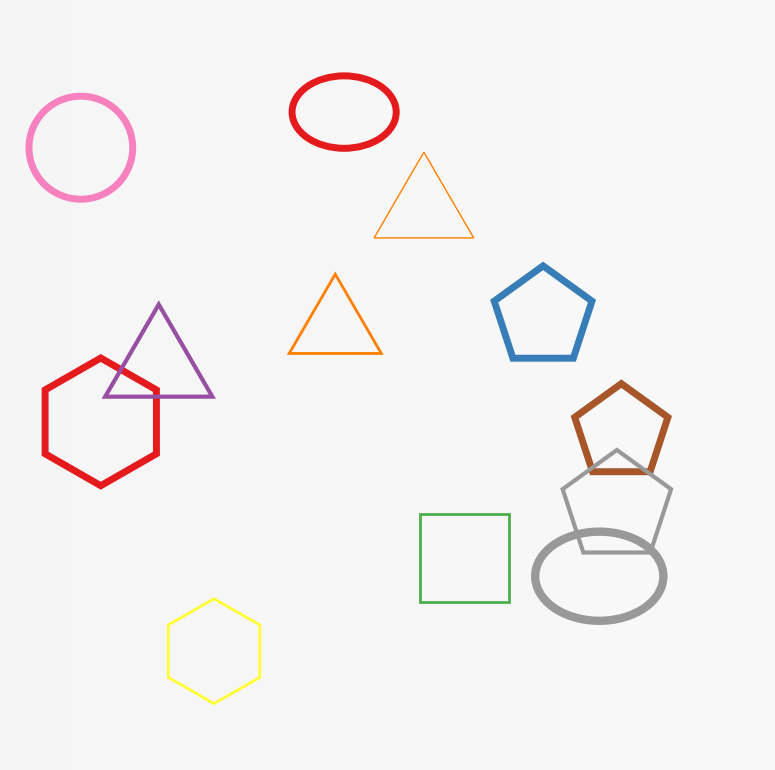[{"shape": "hexagon", "thickness": 2.5, "radius": 0.41, "center": [0.13, 0.452]}, {"shape": "oval", "thickness": 2.5, "radius": 0.34, "center": [0.444, 0.854]}, {"shape": "pentagon", "thickness": 2.5, "radius": 0.33, "center": [0.701, 0.588]}, {"shape": "square", "thickness": 1, "radius": 0.29, "center": [0.6, 0.275]}, {"shape": "triangle", "thickness": 1.5, "radius": 0.4, "center": [0.205, 0.525]}, {"shape": "triangle", "thickness": 1, "radius": 0.34, "center": [0.433, 0.575]}, {"shape": "triangle", "thickness": 0.5, "radius": 0.37, "center": [0.547, 0.728]}, {"shape": "hexagon", "thickness": 1, "radius": 0.34, "center": [0.276, 0.154]}, {"shape": "pentagon", "thickness": 2.5, "radius": 0.32, "center": [0.802, 0.439]}, {"shape": "circle", "thickness": 2.5, "radius": 0.33, "center": [0.104, 0.808]}, {"shape": "pentagon", "thickness": 1.5, "radius": 0.37, "center": [0.796, 0.342]}, {"shape": "oval", "thickness": 3, "radius": 0.41, "center": [0.773, 0.252]}]